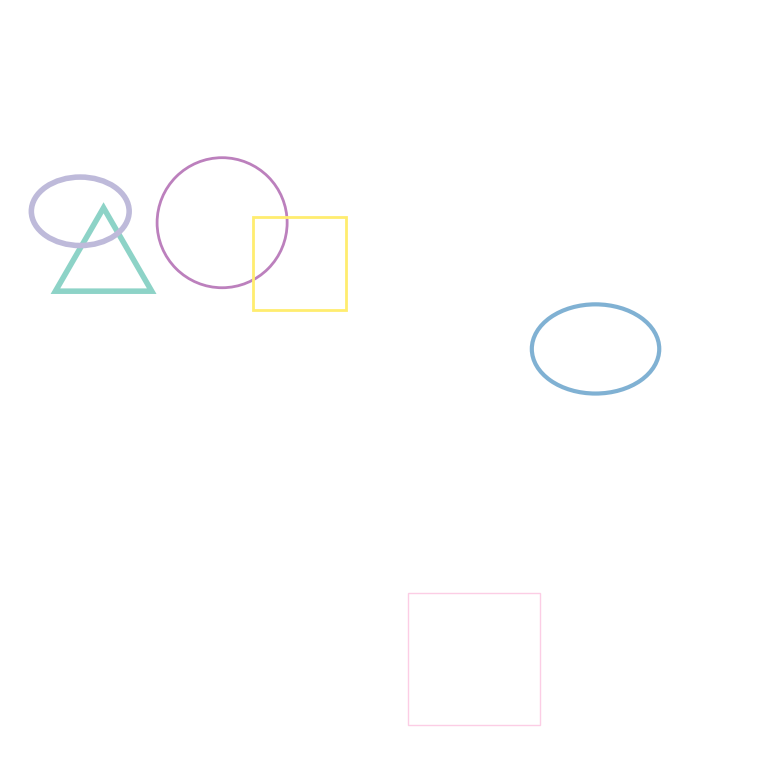[{"shape": "triangle", "thickness": 2, "radius": 0.36, "center": [0.134, 0.658]}, {"shape": "oval", "thickness": 2, "radius": 0.32, "center": [0.104, 0.726]}, {"shape": "oval", "thickness": 1.5, "radius": 0.41, "center": [0.773, 0.547]}, {"shape": "square", "thickness": 0.5, "radius": 0.43, "center": [0.616, 0.144]}, {"shape": "circle", "thickness": 1, "radius": 0.42, "center": [0.288, 0.711]}, {"shape": "square", "thickness": 1, "radius": 0.3, "center": [0.389, 0.658]}]